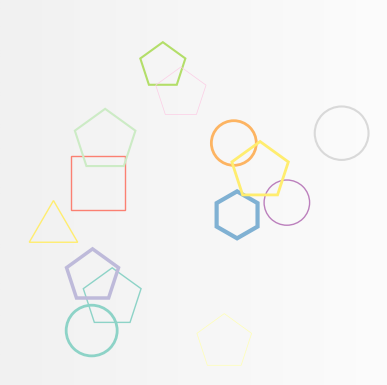[{"shape": "pentagon", "thickness": 1, "radius": 0.39, "center": [0.29, 0.226]}, {"shape": "circle", "thickness": 2, "radius": 0.33, "center": [0.237, 0.141]}, {"shape": "pentagon", "thickness": 0.5, "radius": 0.37, "center": [0.579, 0.111]}, {"shape": "pentagon", "thickness": 2.5, "radius": 0.35, "center": [0.239, 0.283]}, {"shape": "square", "thickness": 1, "radius": 0.35, "center": [0.253, 0.524]}, {"shape": "hexagon", "thickness": 3, "radius": 0.3, "center": [0.612, 0.442]}, {"shape": "circle", "thickness": 2, "radius": 0.29, "center": [0.603, 0.629]}, {"shape": "pentagon", "thickness": 1.5, "radius": 0.31, "center": [0.42, 0.829]}, {"shape": "pentagon", "thickness": 0.5, "radius": 0.34, "center": [0.467, 0.758]}, {"shape": "circle", "thickness": 1.5, "radius": 0.35, "center": [0.882, 0.654]}, {"shape": "circle", "thickness": 1, "radius": 0.29, "center": [0.74, 0.474]}, {"shape": "pentagon", "thickness": 1.5, "radius": 0.41, "center": [0.271, 0.635]}, {"shape": "pentagon", "thickness": 2, "radius": 0.38, "center": [0.671, 0.556]}, {"shape": "triangle", "thickness": 1, "radius": 0.36, "center": [0.138, 0.407]}]